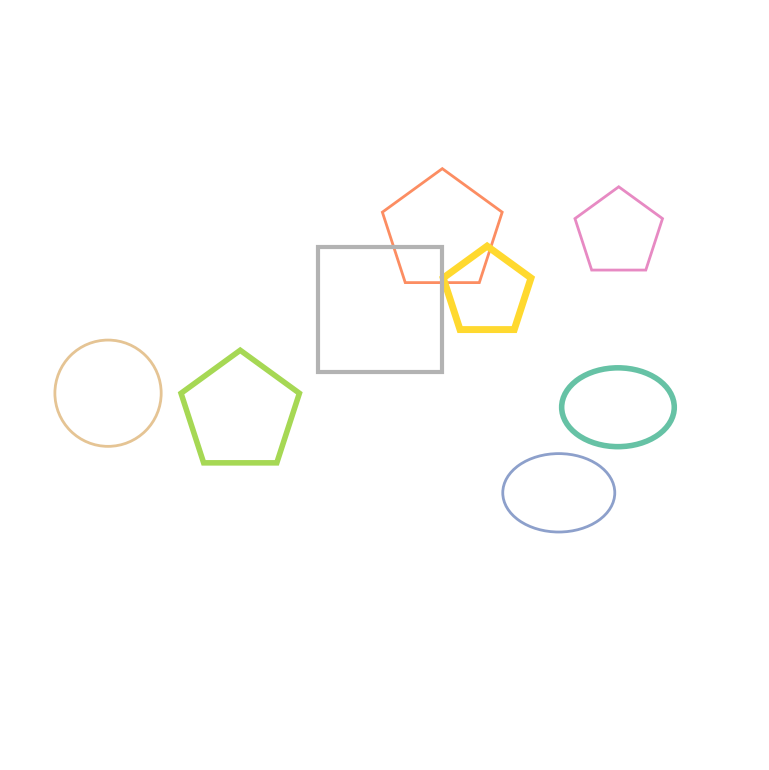[{"shape": "oval", "thickness": 2, "radius": 0.37, "center": [0.803, 0.471]}, {"shape": "pentagon", "thickness": 1, "radius": 0.41, "center": [0.574, 0.699]}, {"shape": "oval", "thickness": 1, "radius": 0.36, "center": [0.726, 0.36]}, {"shape": "pentagon", "thickness": 1, "radius": 0.3, "center": [0.804, 0.698]}, {"shape": "pentagon", "thickness": 2, "radius": 0.4, "center": [0.312, 0.464]}, {"shape": "pentagon", "thickness": 2.5, "radius": 0.3, "center": [0.633, 0.62]}, {"shape": "circle", "thickness": 1, "radius": 0.35, "center": [0.14, 0.489]}, {"shape": "square", "thickness": 1.5, "radius": 0.4, "center": [0.494, 0.598]}]